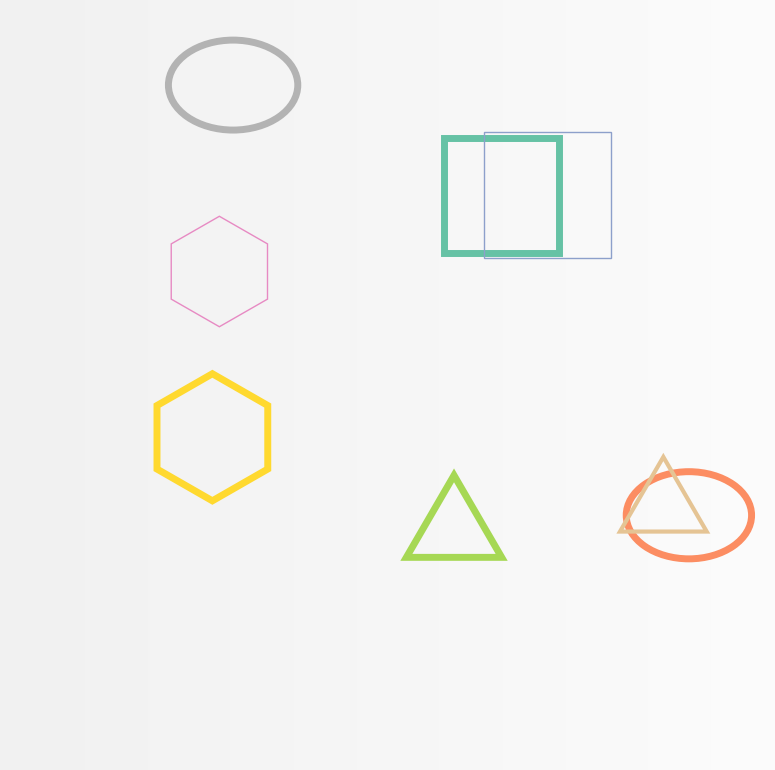[{"shape": "square", "thickness": 2.5, "radius": 0.37, "center": [0.647, 0.746]}, {"shape": "oval", "thickness": 2.5, "radius": 0.4, "center": [0.889, 0.331]}, {"shape": "square", "thickness": 0.5, "radius": 0.41, "center": [0.706, 0.747]}, {"shape": "hexagon", "thickness": 0.5, "radius": 0.36, "center": [0.283, 0.647]}, {"shape": "triangle", "thickness": 2.5, "radius": 0.35, "center": [0.586, 0.312]}, {"shape": "hexagon", "thickness": 2.5, "radius": 0.41, "center": [0.274, 0.432]}, {"shape": "triangle", "thickness": 1.5, "radius": 0.32, "center": [0.856, 0.342]}, {"shape": "oval", "thickness": 2.5, "radius": 0.42, "center": [0.301, 0.89]}]